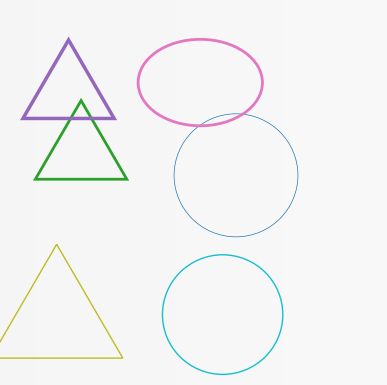[{"shape": "circle", "thickness": 0.5, "radius": 0.8, "center": [0.609, 0.545]}, {"shape": "triangle", "thickness": 2, "radius": 0.68, "center": [0.209, 0.603]}, {"shape": "triangle", "thickness": 2.5, "radius": 0.68, "center": [0.177, 0.76]}, {"shape": "oval", "thickness": 2, "radius": 0.8, "center": [0.517, 0.786]}, {"shape": "triangle", "thickness": 1, "radius": 0.99, "center": [0.146, 0.168]}, {"shape": "circle", "thickness": 1, "radius": 0.78, "center": [0.575, 0.183]}]